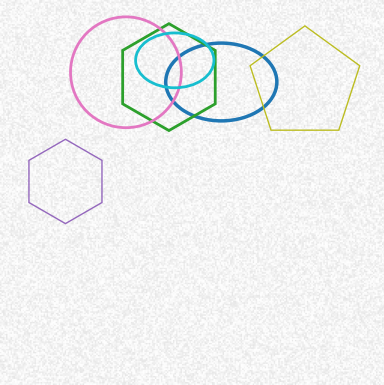[{"shape": "oval", "thickness": 2.5, "radius": 0.72, "center": [0.575, 0.787]}, {"shape": "hexagon", "thickness": 2, "radius": 0.69, "center": [0.439, 0.8]}, {"shape": "hexagon", "thickness": 1, "radius": 0.55, "center": [0.17, 0.529]}, {"shape": "circle", "thickness": 2, "radius": 0.72, "center": [0.327, 0.812]}, {"shape": "pentagon", "thickness": 1, "radius": 0.75, "center": [0.792, 0.783]}, {"shape": "oval", "thickness": 2, "radius": 0.51, "center": [0.454, 0.843]}]